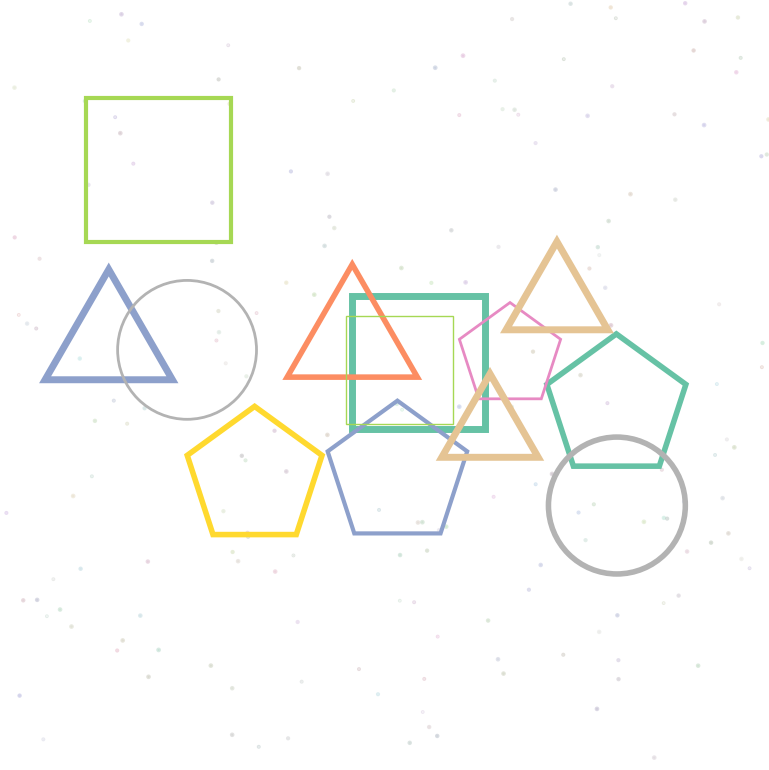[{"shape": "pentagon", "thickness": 2, "radius": 0.47, "center": [0.8, 0.471]}, {"shape": "square", "thickness": 2.5, "radius": 0.43, "center": [0.544, 0.529]}, {"shape": "triangle", "thickness": 2, "radius": 0.49, "center": [0.457, 0.559]}, {"shape": "pentagon", "thickness": 1.5, "radius": 0.48, "center": [0.516, 0.384]}, {"shape": "triangle", "thickness": 2.5, "radius": 0.48, "center": [0.141, 0.555]}, {"shape": "pentagon", "thickness": 1, "radius": 0.35, "center": [0.662, 0.538]}, {"shape": "square", "thickness": 1.5, "radius": 0.47, "center": [0.206, 0.779]}, {"shape": "square", "thickness": 0.5, "radius": 0.35, "center": [0.519, 0.519]}, {"shape": "pentagon", "thickness": 2, "radius": 0.46, "center": [0.331, 0.38]}, {"shape": "triangle", "thickness": 2.5, "radius": 0.38, "center": [0.723, 0.61]}, {"shape": "triangle", "thickness": 2.5, "radius": 0.36, "center": [0.636, 0.442]}, {"shape": "circle", "thickness": 1, "radius": 0.45, "center": [0.243, 0.546]}, {"shape": "circle", "thickness": 2, "radius": 0.44, "center": [0.801, 0.343]}]